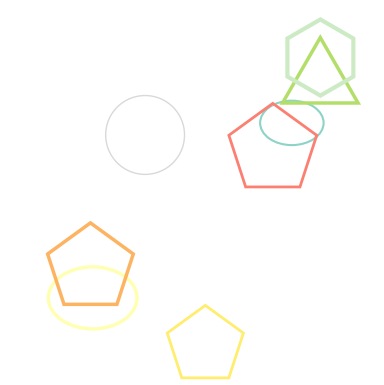[{"shape": "oval", "thickness": 1.5, "radius": 0.41, "center": [0.758, 0.681]}, {"shape": "oval", "thickness": 2.5, "radius": 0.58, "center": [0.241, 0.226]}, {"shape": "pentagon", "thickness": 2, "radius": 0.6, "center": [0.709, 0.612]}, {"shape": "pentagon", "thickness": 2.5, "radius": 0.58, "center": [0.235, 0.304]}, {"shape": "triangle", "thickness": 2.5, "radius": 0.57, "center": [0.832, 0.789]}, {"shape": "circle", "thickness": 1, "radius": 0.51, "center": [0.377, 0.649]}, {"shape": "hexagon", "thickness": 3, "radius": 0.49, "center": [0.832, 0.851]}, {"shape": "pentagon", "thickness": 2, "radius": 0.52, "center": [0.533, 0.103]}]